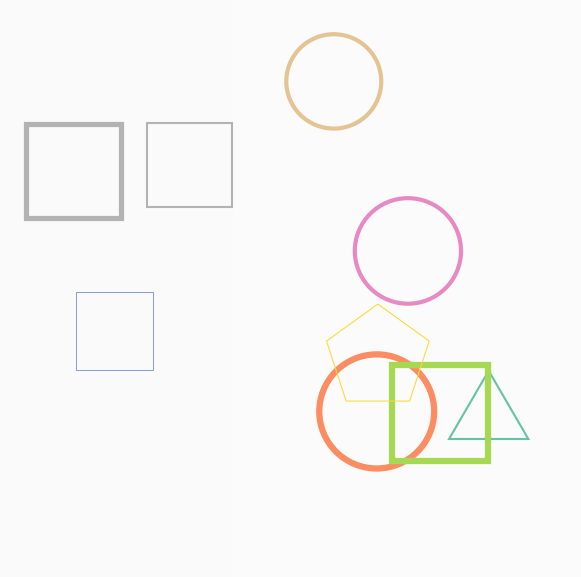[{"shape": "triangle", "thickness": 1, "radius": 0.39, "center": [0.841, 0.278]}, {"shape": "circle", "thickness": 3, "radius": 0.49, "center": [0.648, 0.287]}, {"shape": "square", "thickness": 0.5, "radius": 0.33, "center": [0.197, 0.426]}, {"shape": "circle", "thickness": 2, "radius": 0.46, "center": [0.702, 0.565]}, {"shape": "square", "thickness": 3, "radius": 0.42, "center": [0.757, 0.284]}, {"shape": "pentagon", "thickness": 0.5, "radius": 0.46, "center": [0.65, 0.38]}, {"shape": "circle", "thickness": 2, "radius": 0.41, "center": [0.574, 0.858]}, {"shape": "square", "thickness": 2.5, "radius": 0.41, "center": [0.126, 0.703]}, {"shape": "square", "thickness": 1, "radius": 0.37, "center": [0.326, 0.713]}]